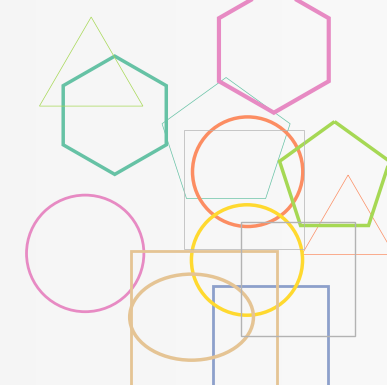[{"shape": "hexagon", "thickness": 2.5, "radius": 0.77, "center": [0.296, 0.701]}, {"shape": "pentagon", "thickness": 0.5, "radius": 0.87, "center": [0.583, 0.625]}, {"shape": "triangle", "thickness": 0.5, "radius": 0.69, "center": [0.898, 0.408]}, {"shape": "circle", "thickness": 2.5, "radius": 0.71, "center": [0.639, 0.554]}, {"shape": "square", "thickness": 2, "radius": 0.74, "center": [0.698, 0.109]}, {"shape": "circle", "thickness": 2, "radius": 0.76, "center": [0.22, 0.342]}, {"shape": "hexagon", "thickness": 3, "radius": 0.82, "center": [0.707, 0.871]}, {"shape": "triangle", "thickness": 0.5, "radius": 0.77, "center": [0.235, 0.802]}, {"shape": "pentagon", "thickness": 2.5, "radius": 0.75, "center": [0.863, 0.535]}, {"shape": "circle", "thickness": 2.5, "radius": 0.72, "center": [0.637, 0.325]}, {"shape": "square", "thickness": 2, "radius": 0.94, "center": [0.527, 0.159]}, {"shape": "oval", "thickness": 2.5, "radius": 0.8, "center": [0.494, 0.176]}, {"shape": "square", "thickness": 0.5, "radius": 0.77, "center": [0.629, 0.507]}, {"shape": "square", "thickness": 1, "radius": 0.74, "center": [0.769, 0.276]}]